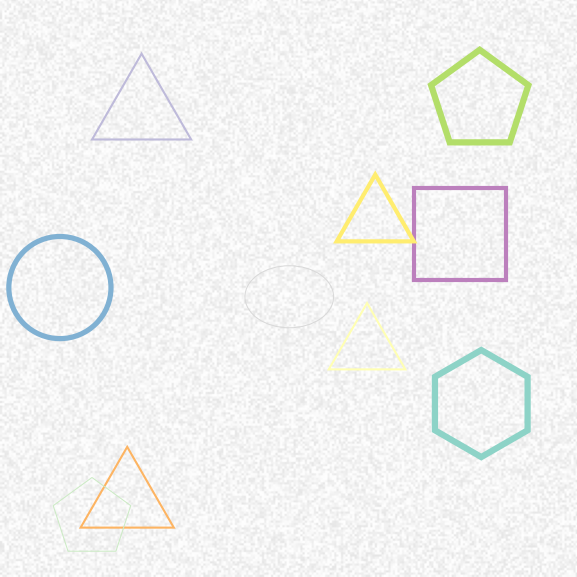[{"shape": "hexagon", "thickness": 3, "radius": 0.46, "center": [0.833, 0.3]}, {"shape": "triangle", "thickness": 1, "radius": 0.38, "center": [0.636, 0.398]}, {"shape": "triangle", "thickness": 1, "radius": 0.5, "center": [0.245, 0.807]}, {"shape": "circle", "thickness": 2.5, "radius": 0.44, "center": [0.104, 0.501]}, {"shape": "triangle", "thickness": 1, "radius": 0.47, "center": [0.22, 0.132]}, {"shape": "pentagon", "thickness": 3, "radius": 0.44, "center": [0.831, 0.824]}, {"shape": "oval", "thickness": 0.5, "radius": 0.38, "center": [0.501, 0.485]}, {"shape": "square", "thickness": 2, "radius": 0.4, "center": [0.797, 0.594]}, {"shape": "pentagon", "thickness": 0.5, "radius": 0.35, "center": [0.159, 0.102]}, {"shape": "triangle", "thickness": 2, "radius": 0.39, "center": [0.65, 0.62]}]